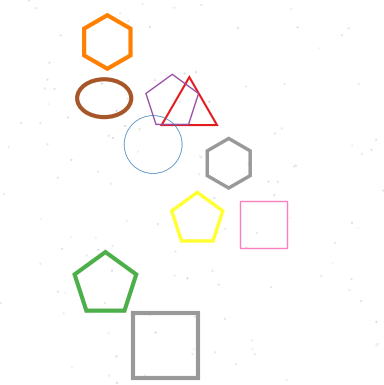[{"shape": "triangle", "thickness": 1.5, "radius": 0.41, "center": [0.492, 0.717]}, {"shape": "circle", "thickness": 0.5, "radius": 0.38, "center": [0.398, 0.625]}, {"shape": "pentagon", "thickness": 3, "radius": 0.42, "center": [0.274, 0.261]}, {"shape": "pentagon", "thickness": 1, "radius": 0.36, "center": [0.447, 0.735]}, {"shape": "hexagon", "thickness": 3, "radius": 0.35, "center": [0.279, 0.891]}, {"shape": "pentagon", "thickness": 2.5, "radius": 0.35, "center": [0.512, 0.431]}, {"shape": "oval", "thickness": 3, "radius": 0.35, "center": [0.271, 0.745]}, {"shape": "square", "thickness": 1, "radius": 0.31, "center": [0.685, 0.417]}, {"shape": "square", "thickness": 3, "radius": 0.42, "center": [0.429, 0.103]}, {"shape": "hexagon", "thickness": 2.5, "radius": 0.32, "center": [0.594, 0.576]}]